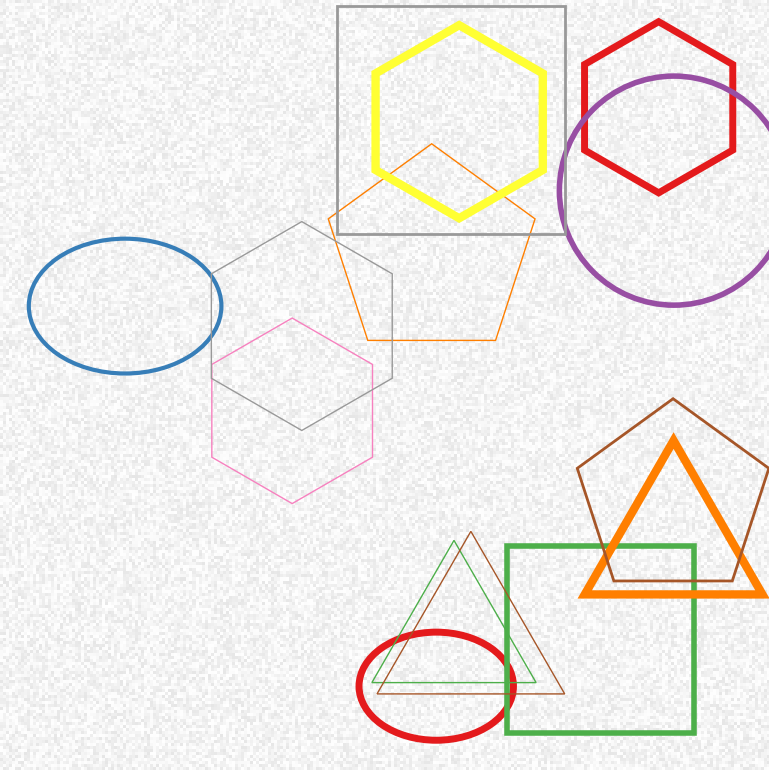[{"shape": "oval", "thickness": 2.5, "radius": 0.5, "center": [0.567, 0.109]}, {"shape": "hexagon", "thickness": 2.5, "radius": 0.56, "center": [0.855, 0.861]}, {"shape": "oval", "thickness": 1.5, "radius": 0.63, "center": [0.162, 0.602]}, {"shape": "square", "thickness": 2, "radius": 0.61, "center": [0.78, 0.17]}, {"shape": "triangle", "thickness": 0.5, "radius": 0.62, "center": [0.59, 0.175]}, {"shape": "circle", "thickness": 2, "radius": 0.74, "center": [0.875, 0.752]}, {"shape": "pentagon", "thickness": 0.5, "radius": 0.71, "center": [0.561, 0.672]}, {"shape": "triangle", "thickness": 3, "radius": 0.67, "center": [0.875, 0.295]}, {"shape": "hexagon", "thickness": 3, "radius": 0.63, "center": [0.596, 0.842]}, {"shape": "pentagon", "thickness": 1, "radius": 0.65, "center": [0.874, 0.351]}, {"shape": "triangle", "thickness": 0.5, "radius": 0.7, "center": [0.612, 0.169]}, {"shape": "hexagon", "thickness": 0.5, "radius": 0.6, "center": [0.379, 0.466]}, {"shape": "hexagon", "thickness": 0.5, "radius": 0.68, "center": [0.392, 0.577]}, {"shape": "square", "thickness": 1, "radius": 0.74, "center": [0.586, 0.844]}]